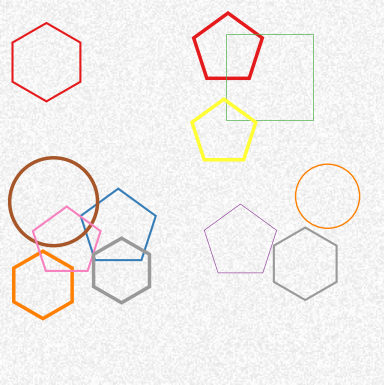[{"shape": "hexagon", "thickness": 1.5, "radius": 0.51, "center": [0.121, 0.839]}, {"shape": "pentagon", "thickness": 2.5, "radius": 0.47, "center": [0.592, 0.872]}, {"shape": "pentagon", "thickness": 1.5, "radius": 0.51, "center": [0.307, 0.407]}, {"shape": "square", "thickness": 0.5, "radius": 0.56, "center": [0.7, 0.8]}, {"shape": "pentagon", "thickness": 0.5, "radius": 0.49, "center": [0.625, 0.371]}, {"shape": "hexagon", "thickness": 2.5, "radius": 0.44, "center": [0.112, 0.26]}, {"shape": "circle", "thickness": 1, "radius": 0.42, "center": [0.851, 0.49]}, {"shape": "pentagon", "thickness": 2.5, "radius": 0.44, "center": [0.582, 0.655]}, {"shape": "circle", "thickness": 2.5, "radius": 0.57, "center": [0.139, 0.476]}, {"shape": "pentagon", "thickness": 1.5, "radius": 0.46, "center": [0.173, 0.371]}, {"shape": "hexagon", "thickness": 2.5, "radius": 0.42, "center": [0.316, 0.297]}, {"shape": "hexagon", "thickness": 1.5, "radius": 0.47, "center": [0.793, 0.315]}]